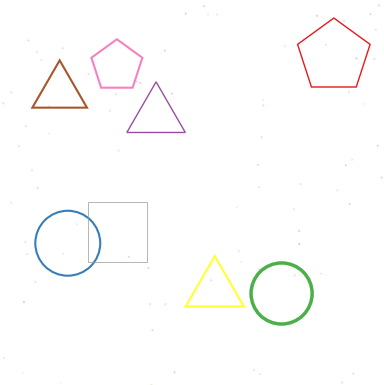[{"shape": "pentagon", "thickness": 1, "radius": 0.5, "center": [0.867, 0.854]}, {"shape": "circle", "thickness": 1.5, "radius": 0.42, "center": [0.176, 0.368]}, {"shape": "circle", "thickness": 2.5, "radius": 0.4, "center": [0.731, 0.238]}, {"shape": "triangle", "thickness": 1, "radius": 0.44, "center": [0.405, 0.7]}, {"shape": "triangle", "thickness": 1.5, "radius": 0.44, "center": [0.558, 0.248]}, {"shape": "triangle", "thickness": 1.5, "radius": 0.41, "center": [0.155, 0.761]}, {"shape": "pentagon", "thickness": 1.5, "radius": 0.35, "center": [0.304, 0.829]}, {"shape": "square", "thickness": 0.5, "radius": 0.39, "center": [0.304, 0.397]}]